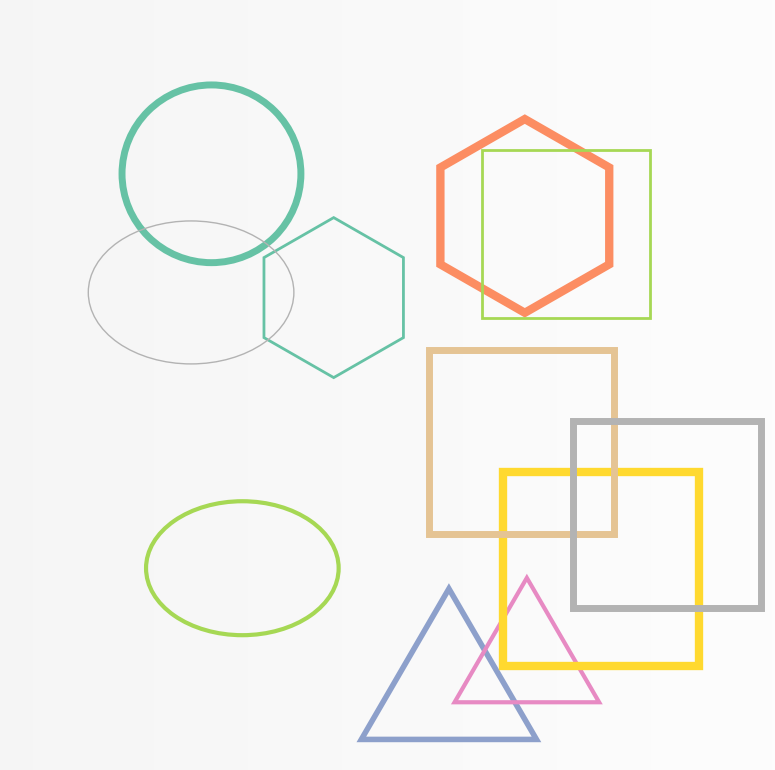[{"shape": "circle", "thickness": 2.5, "radius": 0.58, "center": [0.273, 0.774]}, {"shape": "hexagon", "thickness": 1, "radius": 0.52, "center": [0.431, 0.614]}, {"shape": "hexagon", "thickness": 3, "radius": 0.63, "center": [0.677, 0.72]}, {"shape": "triangle", "thickness": 2, "radius": 0.65, "center": [0.579, 0.105]}, {"shape": "triangle", "thickness": 1.5, "radius": 0.54, "center": [0.68, 0.142]}, {"shape": "square", "thickness": 1, "radius": 0.54, "center": [0.73, 0.696]}, {"shape": "oval", "thickness": 1.5, "radius": 0.62, "center": [0.313, 0.262]}, {"shape": "square", "thickness": 3, "radius": 0.63, "center": [0.776, 0.261]}, {"shape": "square", "thickness": 2.5, "radius": 0.6, "center": [0.673, 0.426]}, {"shape": "square", "thickness": 2.5, "radius": 0.61, "center": [0.86, 0.332]}, {"shape": "oval", "thickness": 0.5, "radius": 0.66, "center": [0.247, 0.62]}]